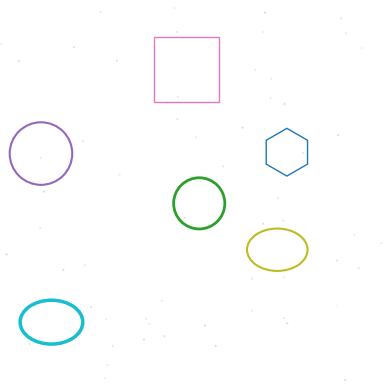[{"shape": "hexagon", "thickness": 1, "radius": 0.31, "center": [0.745, 0.605]}, {"shape": "circle", "thickness": 2, "radius": 0.33, "center": [0.517, 0.472]}, {"shape": "circle", "thickness": 1.5, "radius": 0.41, "center": [0.106, 0.601]}, {"shape": "square", "thickness": 1, "radius": 0.42, "center": [0.484, 0.82]}, {"shape": "oval", "thickness": 1.5, "radius": 0.39, "center": [0.72, 0.351]}, {"shape": "oval", "thickness": 2.5, "radius": 0.41, "center": [0.134, 0.163]}]